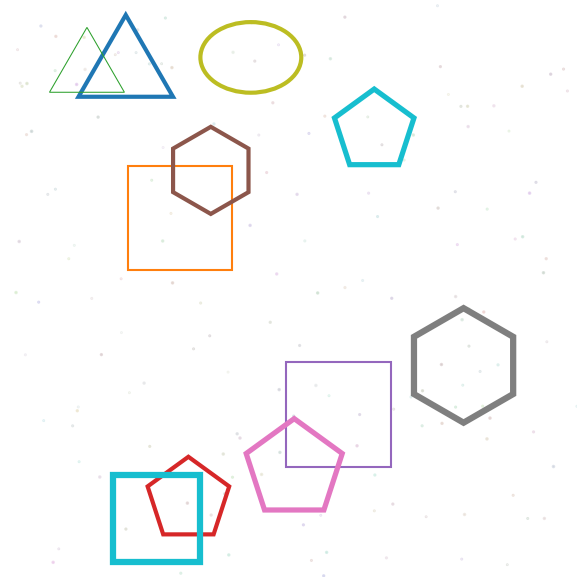[{"shape": "triangle", "thickness": 2, "radius": 0.47, "center": [0.218, 0.879]}, {"shape": "square", "thickness": 1, "radius": 0.45, "center": [0.312, 0.621]}, {"shape": "triangle", "thickness": 0.5, "radius": 0.37, "center": [0.151, 0.877]}, {"shape": "pentagon", "thickness": 2, "radius": 0.37, "center": [0.326, 0.134]}, {"shape": "square", "thickness": 1, "radius": 0.46, "center": [0.586, 0.281]}, {"shape": "hexagon", "thickness": 2, "radius": 0.38, "center": [0.365, 0.704]}, {"shape": "pentagon", "thickness": 2.5, "radius": 0.44, "center": [0.509, 0.187]}, {"shape": "hexagon", "thickness": 3, "radius": 0.5, "center": [0.803, 0.366]}, {"shape": "oval", "thickness": 2, "radius": 0.44, "center": [0.434, 0.9]}, {"shape": "square", "thickness": 3, "radius": 0.38, "center": [0.271, 0.102]}, {"shape": "pentagon", "thickness": 2.5, "radius": 0.36, "center": [0.648, 0.773]}]